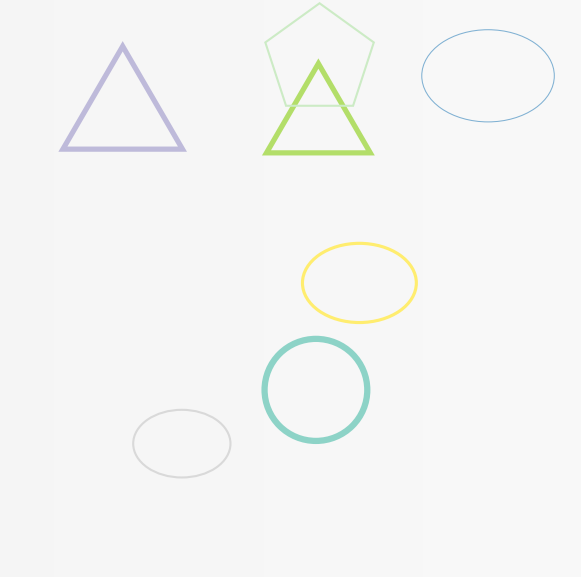[{"shape": "circle", "thickness": 3, "radius": 0.44, "center": [0.544, 0.324]}, {"shape": "triangle", "thickness": 2.5, "radius": 0.59, "center": [0.211, 0.8]}, {"shape": "oval", "thickness": 0.5, "radius": 0.57, "center": [0.84, 0.868]}, {"shape": "triangle", "thickness": 2.5, "radius": 0.52, "center": [0.548, 0.786]}, {"shape": "oval", "thickness": 1, "radius": 0.42, "center": [0.313, 0.231]}, {"shape": "pentagon", "thickness": 1, "radius": 0.49, "center": [0.55, 0.895]}, {"shape": "oval", "thickness": 1.5, "radius": 0.49, "center": [0.618, 0.509]}]